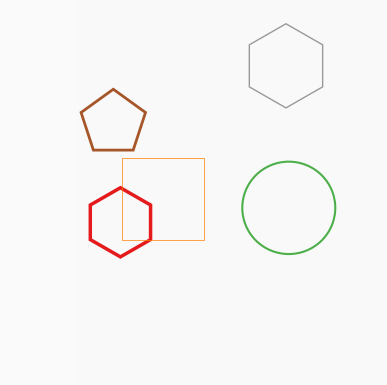[{"shape": "hexagon", "thickness": 2.5, "radius": 0.45, "center": [0.311, 0.423]}, {"shape": "circle", "thickness": 1.5, "radius": 0.6, "center": [0.745, 0.46]}, {"shape": "square", "thickness": 0.5, "radius": 0.53, "center": [0.421, 0.483]}, {"shape": "pentagon", "thickness": 2, "radius": 0.44, "center": [0.292, 0.681]}, {"shape": "hexagon", "thickness": 1, "radius": 0.55, "center": [0.738, 0.829]}]